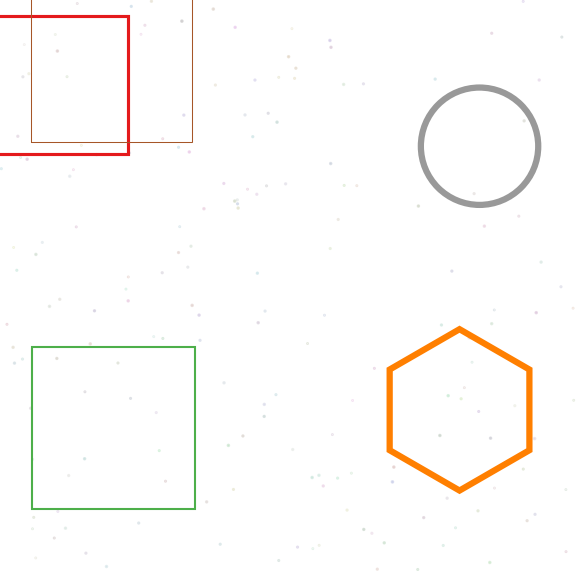[{"shape": "square", "thickness": 1.5, "radius": 0.6, "center": [0.102, 0.852]}, {"shape": "square", "thickness": 1, "radius": 0.7, "center": [0.197, 0.258]}, {"shape": "hexagon", "thickness": 3, "radius": 0.7, "center": [0.796, 0.289]}, {"shape": "square", "thickness": 0.5, "radius": 0.7, "center": [0.193, 0.893]}, {"shape": "circle", "thickness": 3, "radius": 0.51, "center": [0.83, 0.746]}]